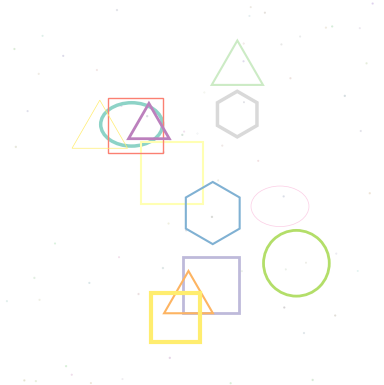[{"shape": "oval", "thickness": 2.5, "radius": 0.4, "center": [0.342, 0.677]}, {"shape": "square", "thickness": 1.5, "radius": 0.4, "center": [0.446, 0.552]}, {"shape": "square", "thickness": 2, "radius": 0.37, "center": [0.548, 0.26]}, {"shape": "square", "thickness": 1, "radius": 0.36, "center": [0.353, 0.674]}, {"shape": "hexagon", "thickness": 1.5, "radius": 0.4, "center": [0.553, 0.447]}, {"shape": "triangle", "thickness": 1.5, "radius": 0.37, "center": [0.49, 0.223]}, {"shape": "circle", "thickness": 2, "radius": 0.43, "center": [0.77, 0.316]}, {"shape": "oval", "thickness": 0.5, "radius": 0.38, "center": [0.727, 0.464]}, {"shape": "hexagon", "thickness": 2.5, "radius": 0.3, "center": [0.616, 0.704]}, {"shape": "triangle", "thickness": 2, "radius": 0.31, "center": [0.387, 0.67]}, {"shape": "triangle", "thickness": 1.5, "radius": 0.38, "center": [0.616, 0.818]}, {"shape": "square", "thickness": 3, "radius": 0.31, "center": [0.456, 0.175]}, {"shape": "triangle", "thickness": 0.5, "radius": 0.42, "center": [0.259, 0.657]}]